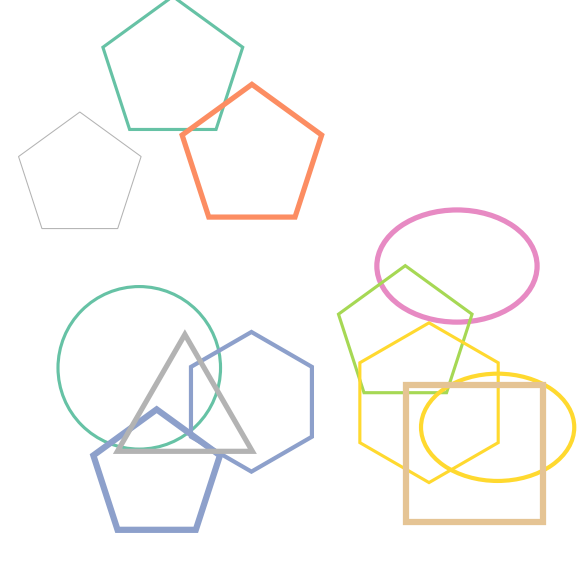[{"shape": "pentagon", "thickness": 1.5, "radius": 0.64, "center": [0.299, 0.878]}, {"shape": "circle", "thickness": 1.5, "radius": 0.7, "center": [0.241, 0.362]}, {"shape": "pentagon", "thickness": 2.5, "radius": 0.64, "center": [0.436, 0.726]}, {"shape": "pentagon", "thickness": 3, "radius": 0.58, "center": [0.271, 0.175]}, {"shape": "hexagon", "thickness": 2, "radius": 0.6, "center": [0.435, 0.303]}, {"shape": "oval", "thickness": 2.5, "radius": 0.69, "center": [0.791, 0.538]}, {"shape": "pentagon", "thickness": 1.5, "radius": 0.61, "center": [0.702, 0.418]}, {"shape": "oval", "thickness": 2, "radius": 0.66, "center": [0.862, 0.259]}, {"shape": "hexagon", "thickness": 1.5, "radius": 0.69, "center": [0.743, 0.302]}, {"shape": "square", "thickness": 3, "radius": 0.59, "center": [0.821, 0.213]}, {"shape": "pentagon", "thickness": 0.5, "radius": 0.56, "center": [0.138, 0.694]}, {"shape": "triangle", "thickness": 2.5, "radius": 0.67, "center": [0.32, 0.285]}]